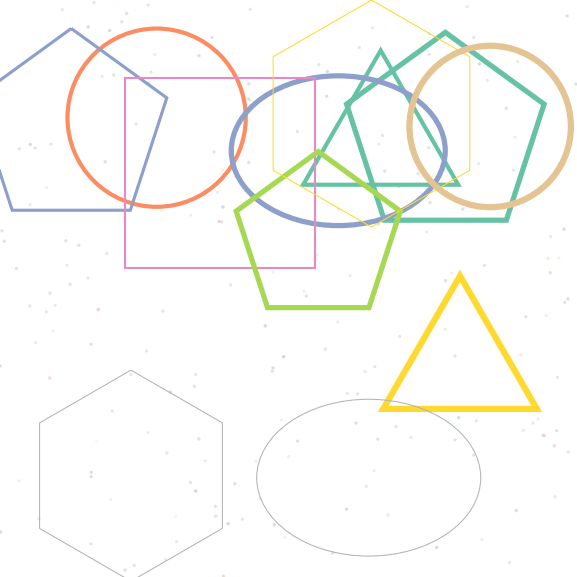[{"shape": "pentagon", "thickness": 2.5, "radius": 0.9, "center": [0.771, 0.763]}, {"shape": "triangle", "thickness": 2, "radius": 0.78, "center": [0.659, 0.757]}, {"shape": "circle", "thickness": 2, "radius": 0.77, "center": [0.271, 0.795]}, {"shape": "oval", "thickness": 2.5, "radius": 0.93, "center": [0.586, 0.738]}, {"shape": "pentagon", "thickness": 1.5, "radius": 0.87, "center": [0.123, 0.776]}, {"shape": "square", "thickness": 1, "radius": 0.82, "center": [0.381, 0.7]}, {"shape": "pentagon", "thickness": 2.5, "radius": 0.75, "center": [0.551, 0.587]}, {"shape": "hexagon", "thickness": 0.5, "radius": 0.98, "center": [0.643, 0.803]}, {"shape": "triangle", "thickness": 3, "radius": 0.77, "center": [0.797, 0.368]}, {"shape": "circle", "thickness": 3, "radius": 0.7, "center": [0.849, 0.78]}, {"shape": "oval", "thickness": 0.5, "radius": 0.97, "center": [0.638, 0.172]}, {"shape": "hexagon", "thickness": 0.5, "radius": 0.91, "center": [0.227, 0.175]}]